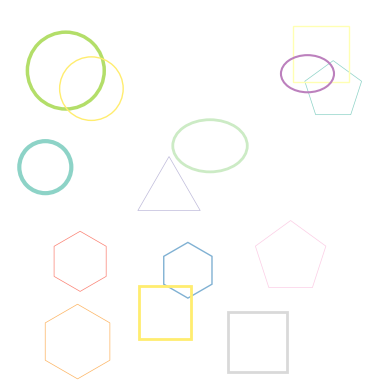[{"shape": "pentagon", "thickness": 0.5, "radius": 0.39, "center": [0.865, 0.765]}, {"shape": "circle", "thickness": 3, "radius": 0.34, "center": [0.118, 0.566]}, {"shape": "square", "thickness": 1, "radius": 0.36, "center": [0.833, 0.859]}, {"shape": "triangle", "thickness": 0.5, "radius": 0.47, "center": [0.439, 0.5]}, {"shape": "hexagon", "thickness": 0.5, "radius": 0.39, "center": [0.208, 0.321]}, {"shape": "hexagon", "thickness": 1, "radius": 0.36, "center": [0.488, 0.298]}, {"shape": "hexagon", "thickness": 0.5, "radius": 0.48, "center": [0.201, 0.113]}, {"shape": "circle", "thickness": 2.5, "radius": 0.5, "center": [0.171, 0.817]}, {"shape": "pentagon", "thickness": 0.5, "radius": 0.48, "center": [0.755, 0.331]}, {"shape": "square", "thickness": 2, "radius": 0.38, "center": [0.668, 0.112]}, {"shape": "oval", "thickness": 1.5, "radius": 0.34, "center": [0.799, 0.809]}, {"shape": "oval", "thickness": 2, "radius": 0.48, "center": [0.546, 0.621]}, {"shape": "circle", "thickness": 1, "radius": 0.41, "center": [0.237, 0.77]}, {"shape": "square", "thickness": 2, "radius": 0.34, "center": [0.428, 0.188]}]